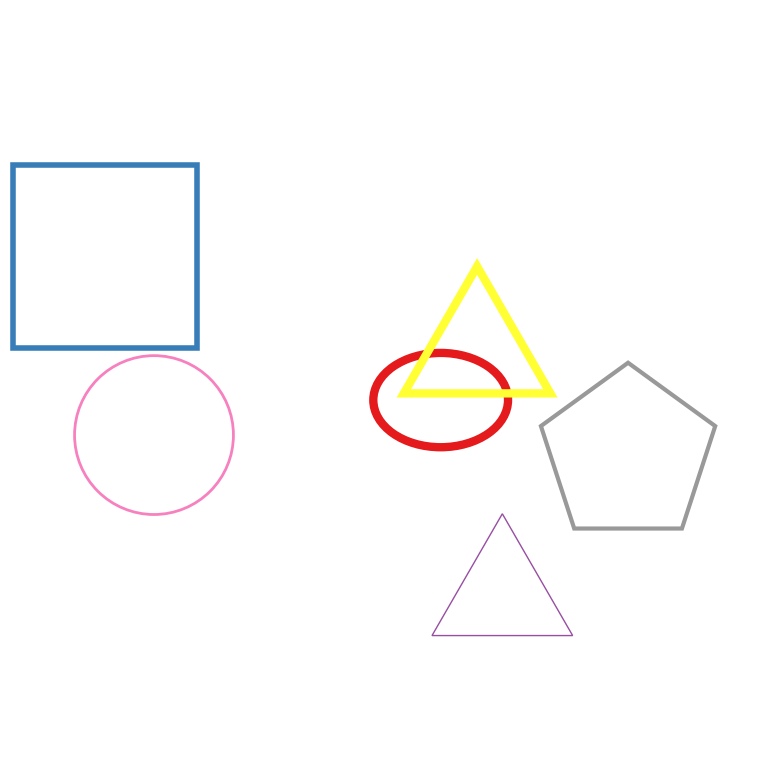[{"shape": "oval", "thickness": 3, "radius": 0.44, "center": [0.572, 0.48]}, {"shape": "square", "thickness": 2, "radius": 0.6, "center": [0.136, 0.667]}, {"shape": "triangle", "thickness": 0.5, "radius": 0.53, "center": [0.652, 0.227]}, {"shape": "triangle", "thickness": 3, "radius": 0.55, "center": [0.62, 0.544]}, {"shape": "circle", "thickness": 1, "radius": 0.52, "center": [0.2, 0.435]}, {"shape": "pentagon", "thickness": 1.5, "radius": 0.6, "center": [0.816, 0.41]}]